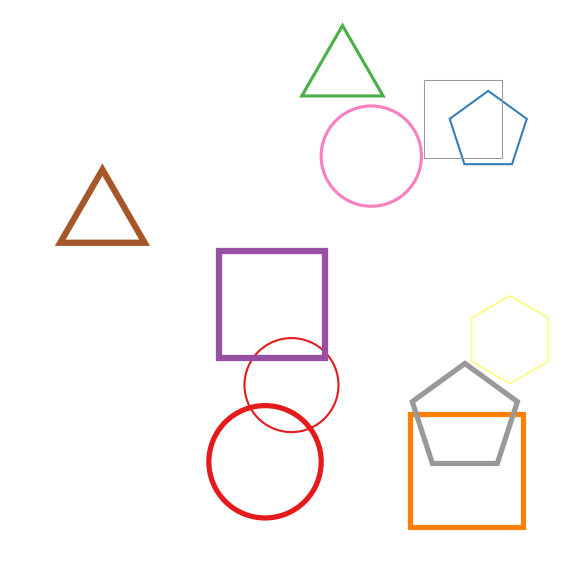[{"shape": "circle", "thickness": 1, "radius": 0.41, "center": [0.505, 0.332]}, {"shape": "circle", "thickness": 2.5, "radius": 0.49, "center": [0.459, 0.2]}, {"shape": "pentagon", "thickness": 1, "radius": 0.35, "center": [0.845, 0.772]}, {"shape": "triangle", "thickness": 1.5, "radius": 0.41, "center": [0.593, 0.874]}, {"shape": "square", "thickness": 3, "radius": 0.46, "center": [0.471, 0.472]}, {"shape": "square", "thickness": 2.5, "radius": 0.49, "center": [0.808, 0.184]}, {"shape": "hexagon", "thickness": 0.5, "radius": 0.38, "center": [0.883, 0.411]}, {"shape": "triangle", "thickness": 3, "radius": 0.42, "center": [0.177, 0.621]}, {"shape": "circle", "thickness": 1.5, "radius": 0.43, "center": [0.643, 0.729]}, {"shape": "square", "thickness": 0.5, "radius": 0.34, "center": [0.802, 0.794]}, {"shape": "pentagon", "thickness": 2.5, "radius": 0.48, "center": [0.805, 0.274]}]